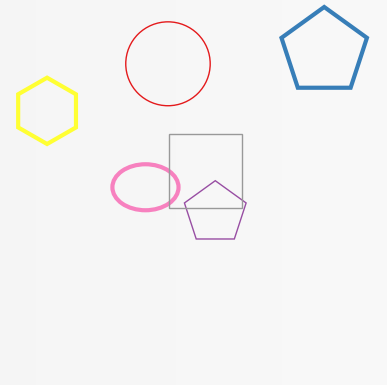[{"shape": "circle", "thickness": 1, "radius": 0.54, "center": [0.433, 0.834]}, {"shape": "pentagon", "thickness": 3, "radius": 0.58, "center": [0.837, 0.866]}, {"shape": "pentagon", "thickness": 1, "radius": 0.42, "center": [0.556, 0.447]}, {"shape": "hexagon", "thickness": 3, "radius": 0.43, "center": [0.121, 0.712]}, {"shape": "oval", "thickness": 3, "radius": 0.43, "center": [0.375, 0.514]}, {"shape": "square", "thickness": 1, "radius": 0.48, "center": [0.53, 0.556]}]